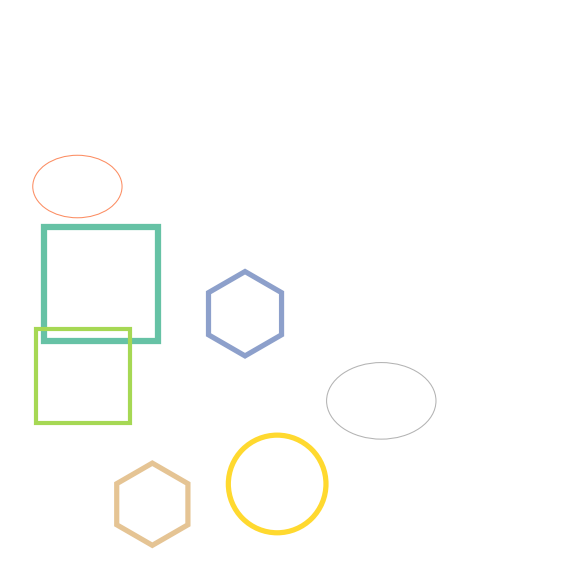[{"shape": "square", "thickness": 3, "radius": 0.49, "center": [0.174, 0.508]}, {"shape": "oval", "thickness": 0.5, "radius": 0.39, "center": [0.134, 0.676]}, {"shape": "hexagon", "thickness": 2.5, "radius": 0.37, "center": [0.424, 0.456]}, {"shape": "square", "thickness": 2, "radius": 0.41, "center": [0.144, 0.348]}, {"shape": "circle", "thickness": 2.5, "radius": 0.42, "center": [0.48, 0.161]}, {"shape": "hexagon", "thickness": 2.5, "radius": 0.36, "center": [0.264, 0.126]}, {"shape": "oval", "thickness": 0.5, "radius": 0.47, "center": [0.66, 0.305]}]